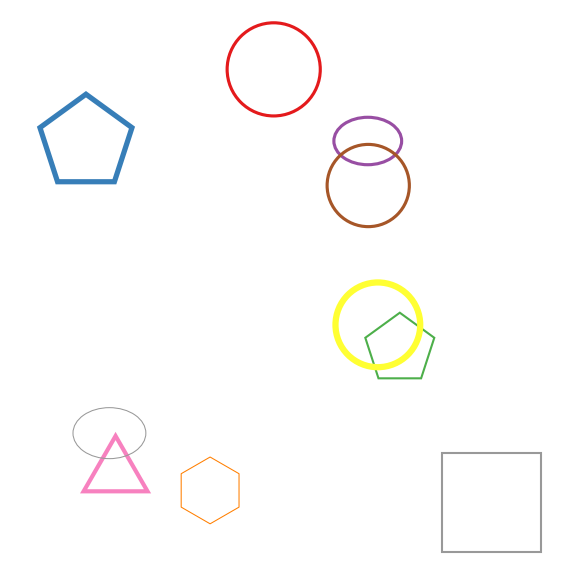[{"shape": "circle", "thickness": 1.5, "radius": 0.4, "center": [0.474, 0.879]}, {"shape": "pentagon", "thickness": 2.5, "radius": 0.42, "center": [0.149, 0.752]}, {"shape": "pentagon", "thickness": 1, "radius": 0.31, "center": [0.692, 0.395]}, {"shape": "oval", "thickness": 1.5, "radius": 0.29, "center": [0.637, 0.755]}, {"shape": "hexagon", "thickness": 0.5, "radius": 0.29, "center": [0.364, 0.15]}, {"shape": "circle", "thickness": 3, "radius": 0.37, "center": [0.654, 0.437]}, {"shape": "circle", "thickness": 1.5, "radius": 0.36, "center": [0.638, 0.678]}, {"shape": "triangle", "thickness": 2, "radius": 0.32, "center": [0.2, 0.18]}, {"shape": "oval", "thickness": 0.5, "radius": 0.32, "center": [0.189, 0.249]}, {"shape": "square", "thickness": 1, "radius": 0.43, "center": [0.851, 0.128]}]